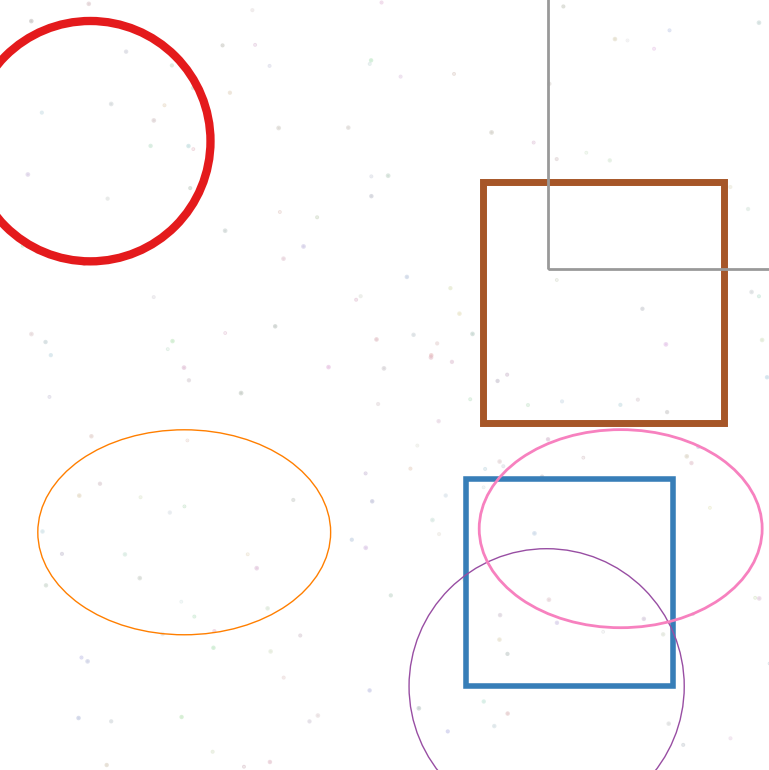[{"shape": "circle", "thickness": 3, "radius": 0.78, "center": [0.117, 0.817]}, {"shape": "square", "thickness": 2, "radius": 0.67, "center": [0.74, 0.243]}, {"shape": "circle", "thickness": 0.5, "radius": 0.89, "center": [0.71, 0.109]}, {"shape": "oval", "thickness": 0.5, "radius": 0.95, "center": [0.239, 0.309]}, {"shape": "square", "thickness": 2.5, "radius": 0.78, "center": [0.784, 0.607]}, {"shape": "oval", "thickness": 1, "radius": 0.92, "center": [0.806, 0.313]}, {"shape": "square", "thickness": 1, "radius": 0.91, "center": [0.892, 0.831]}]